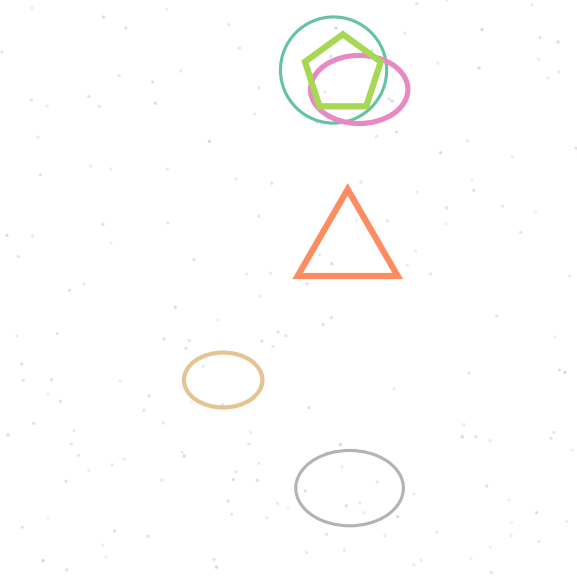[{"shape": "circle", "thickness": 1.5, "radius": 0.46, "center": [0.578, 0.878]}, {"shape": "triangle", "thickness": 3, "radius": 0.5, "center": [0.602, 0.571]}, {"shape": "oval", "thickness": 2.5, "radius": 0.42, "center": [0.622, 0.844]}, {"shape": "pentagon", "thickness": 3, "radius": 0.34, "center": [0.594, 0.871]}, {"shape": "oval", "thickness": 2, "radius": 0.34, "center": [0.386, 0.341]}, {"shape": "oval", "thickness": 1.5, "radius": 0.47, "center": [0.605, 0.154]}]